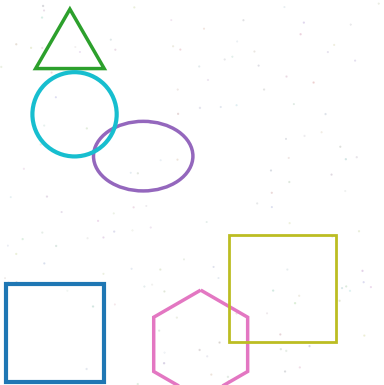[{"shape": "square", "thickness": 3, "radius": 0.64, "center": [0.143, 0.136]}, {"shape": "triangle", "thickness": 2.5, "radius": 0.51, "center": [0.182, 0.873]}, {"shape": "oval", "thickness": 2.5, "radius": 0.65, "center": [0.372, 0.594]}, {"shape": "hexagon", "thickness": 2.5, "radius": 0.7, "center": [0.521, 0.106]}, {"shape": "square", "thickness": 2, "radius": 0.69, "center": [0.734, 0.25]}, {"shape": "circle", "thickness": 3, "radius": 0.55, "center": [0.194, 0.703]}]